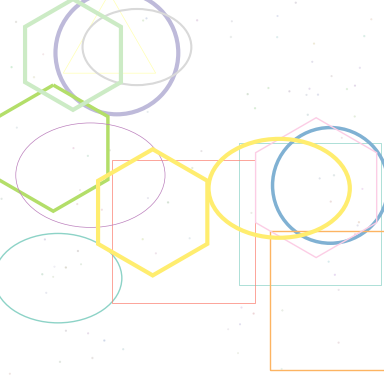[{"shape": "oval", "thickness": 1, "radius": 0.83, "center": [0.151, 0.278]}, {"shape": "square", "thickness": 0.5, "radius": 0.92, "center": [0.805, 0.445]}, {"shape": "triangle", "thickness": 0.5, "radius": 0.69, "center": [0.284, 0.879]}, {"shape": "circle", "thickness": 3, "radius": 0.8, "center": [0.304, 0.863]}, {"shape": "square", "thickness": 0.5, "radius": 0.93, "center": [0.477, 0.399]}, {"shape": "circle", "thickness": 2.5, "radius": 0.75, "center": [0.858, 0.518]}, {"shape": "square", "thickness": 1, "radius": 0.91, "center": [0.883, 0.22]}, {"shape": "hexagon", "thickness": 2.5, "radius": 0.82, "center": [0.138, 0.615]}, {"shape": "hexagon", "thickness": 1, "radius": 0.91, "center": [0.821, 0.513]}, {"shape": "oval", "thickness": 1.5, "radius": 0.71, "center": [0.356, 0.878]}, {"shape": "oval", "thickness": 0.5, "radius": 0.97, "center": [0.235, 0.545]}, {"shape": "hexagon", "thickness": 3, "radius": 0.72, "center": [0.19, 0.858]}, {"shape": "hexagon", "thickness": 3, "radius": 0.82, "center": [0.397, 0.448]}, {"shape": "oval", "thickness": 3, "radius": 0.92, "center": [0.725, 0.511]}]